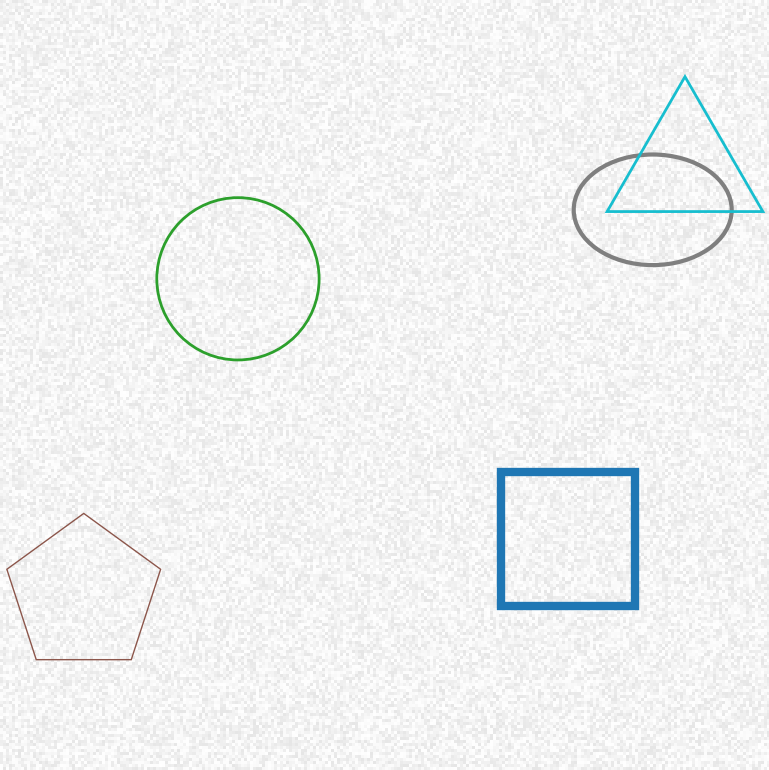[{"shape": "square", "thickness": 3, "radius": 0.44, "center": [0.738, 0.3]}, {"shape": "circle", "thickness": 1, "radius": 0.53, "center": [0.309, 0.638]}, {"shape": "pentagon", "thickness": 0.5, "radius": 0.52, "center": [0.109, 0.228]}, {"shape": "oval", "thickness": 1.5, "radius": 0.51, "center": [0.848, 0.728]}, {"shape": "triangle", "thickness": 1, "radius": 0.58, "center": [0.89, 0.784]}]